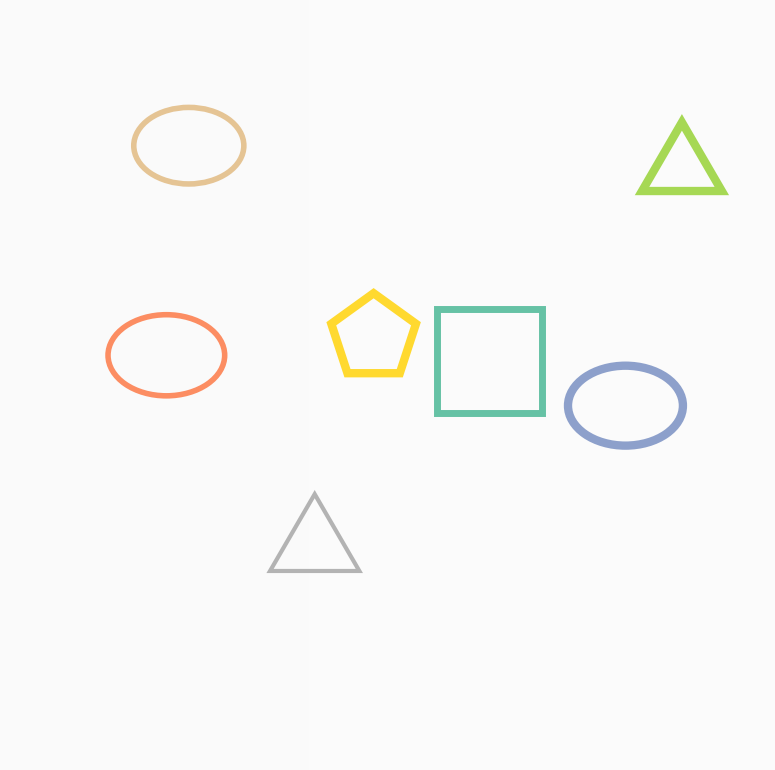[{"shape": "square", "thickness": 2.5, "radius": 0.34, "center": [0.632, 0.531]}, {"shape": "oval", "thickness": 2, "radius": 0.38, "center": [0.215, 0.539]}, {"shape": "oval", "thickness": 3, "radius": 0.37, "center": [0.807, 0.473]}, {"shape": "triangle", "thickness": 3, "radius": 0.3, "center": [0.88, 0.782]}, {"shape": "pentagon", "thickness": 3, "radius": 0.29, "center": [0.482, 0.562]}, {"shape": "oval", "thickness": 2, "radius": 0.36, "center": [0.244, 0.811]}, {"shape": "triangle", "thickness": 1.5, "radius": 0.33, "center": [0.406, 0.292]}]